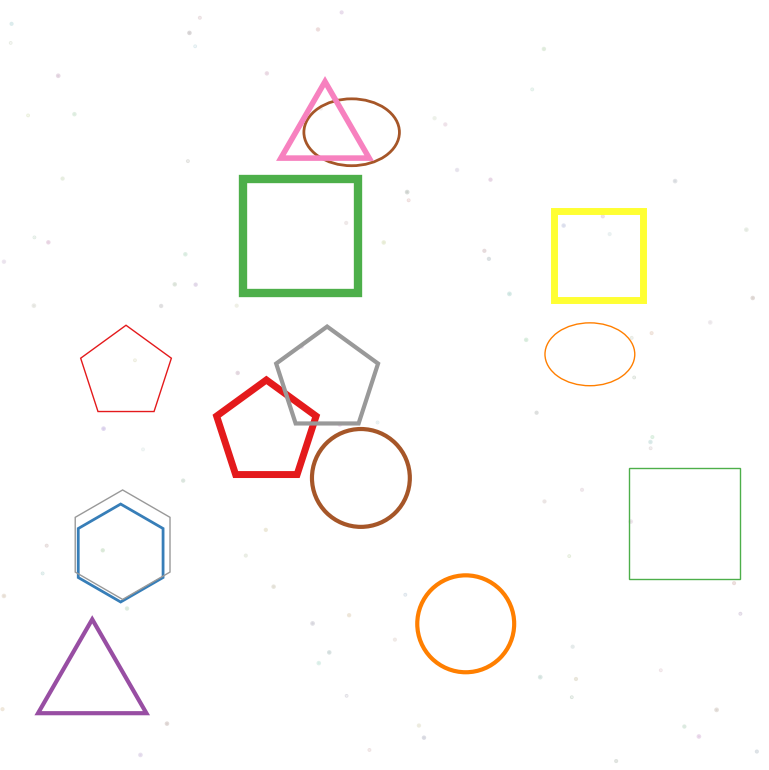[{"shape": "pentagon", "thickness": 0.5, "radius": 0.31, "center": [0.164, 0.516]}, {"shape": "pentagon", "thickness": 2.5, "radius": 0.34, "center": [0.346, 0.439]}, {"shape": "hexagon", "thickness": 1, "radius": 0.32, "center": [0.157, 0.282]}, {"shape": "square", "thickness": 3, "radius": 0.37, "center": [0.39, 0.694]}, {"shape": "square", "thickness": 0.5, "radius": 0.36, "center": [0.889, 0.32]}, {"shape": "triangle", "thickness": 1.5, "radius": 0.41, "center": [0.12, 0.114]}, {"shape": "circle", "thickness": 1.5, "radius": 0.31, "center": [0.605, 0.19]}, {"shape": "oval", "thickness": 0.5, "radius": 0.29, "center": [0.766, 0.54]}, {"shape": "square", "thickness": 2.5, "radius": 0.29, "center": [0.777, 0.668]}, {"shape": "oval", "thickness": 1, "radius": 0.31, "center": [0.457, 0.828]}, {"shape": "circle", "thickness": 1.5, "radius": 0.32, "center": [0.469, 0.379]}, {"shape": "triangle", "thickness": 2, "radius": 0.33, "center": [0.422, 0.828]}, {"shape": "pentagon", "thickness": 1.5, "radius": 0.35, "center": [0.425, 0.506]}, {"shape": "hexagon", "thickness": 0.5, "radius": 0.36, "center": [0.159, 0.293]}]